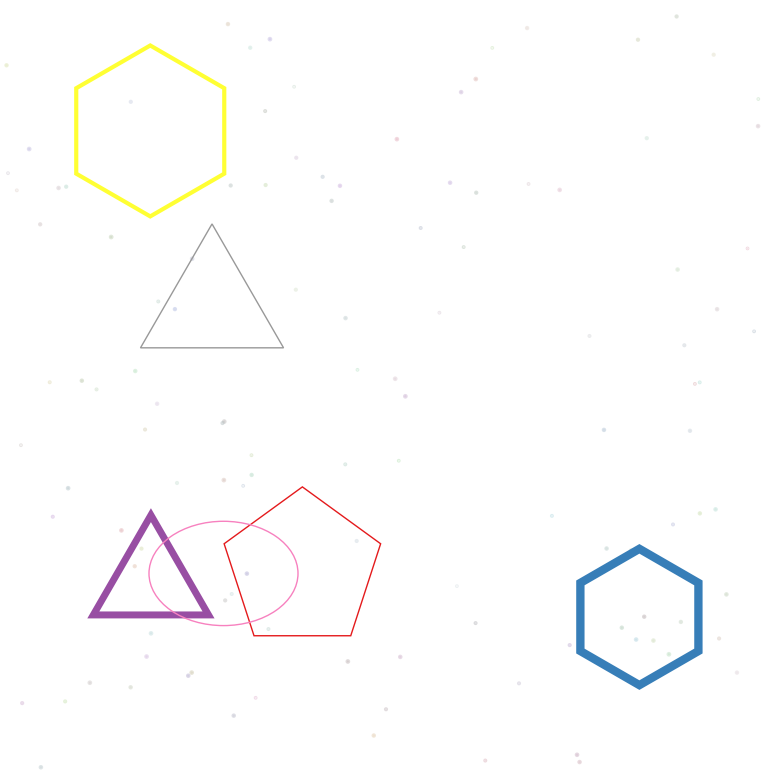[{"shape": "pentagon", "thickness": 0.5, "radius": 0.53, "center": [0.393, 0.261]}, {"shape": "hexagon", "thickness": 3, "radius": 0.44, "center": [0.83, 0.199]}, {"shape": "triangle", "thickness": 2.5, "radius": 0.43, "center": [0.196, 0.245]}, {"shape": "hexagon", "thickness": 1.5, "radius": 0.55, "center": [0.195, 0.83]}, {"shape": "oval", "thickness": 0.5, "radius": 0.48, "center": [0.29, 0.255]}, {"shape": "triangle", "thickness": 0.5, "radius": 0.54, "center": [0.275, 0.602]}]